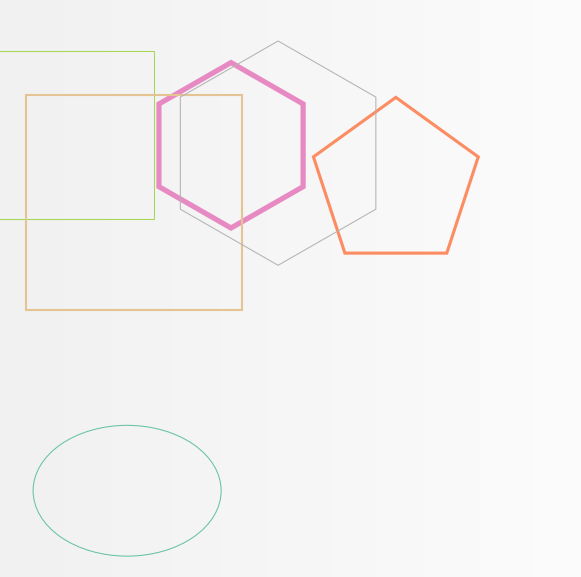[{"shape": "oval", "thickness": 0.5, "radius": 0.81, "center": [0.219, 0.149]}, {"shape": "pentagon", "thickness": 1.5, "radius": 0.75, "center": [0.681, 0.681]}, {"shape": "hexagon", "thickness": 2.5, "radius": 0.72, "center": [0.397, 0.748]}, {"shape": "square", "thickness": 0.5, "radius": 0.73, "center": [0.119, 0.765]}, {"shape": "square", "thickness": 1, "radius": 0.93, "center": [0.231, 0.648]}, {"shape": "hexagon", "thickness": 0.5, "radius": 0.97, "center": [0.478, 0.734]}]